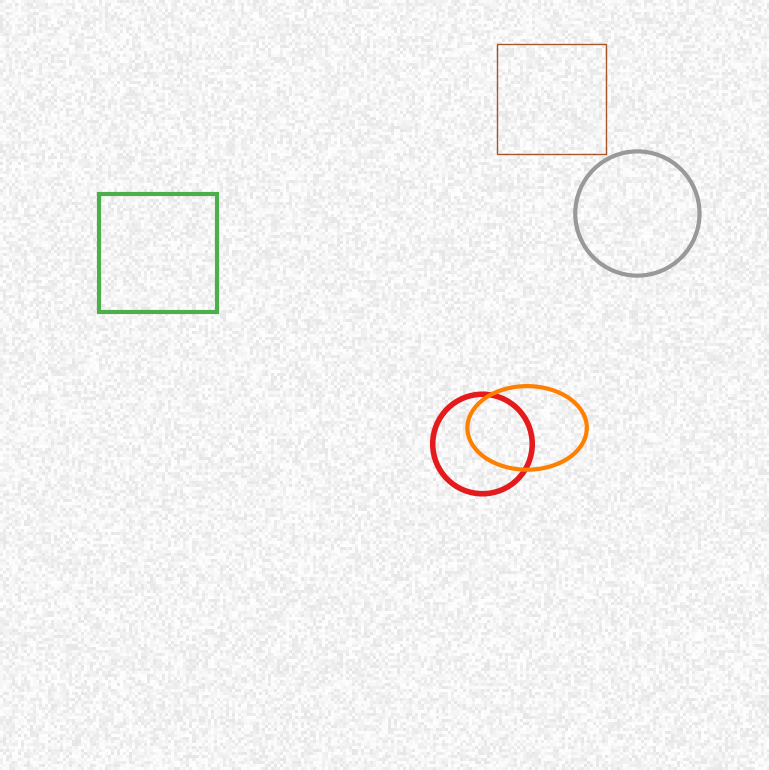[{"shape": "circle", "thickness": 2, "radius": 0.32, "center": [0.627, 0.423]}, {"shape": "square", "thickness": 1.5, "radius": 0.38, "center": [0.205, 0.672]}, {"shape": "oval", "thickness": 1.5, "radius": 0.39, "center": [0.685, 0.444]}, {"shape": "square", "thickness": 0.5, "radius": 0.35, "center": [0.717, 0.871]}, {"shape": "circle", "thickness": 1.5, "radius": 0.4, "center": [0.828, 0.723]}]